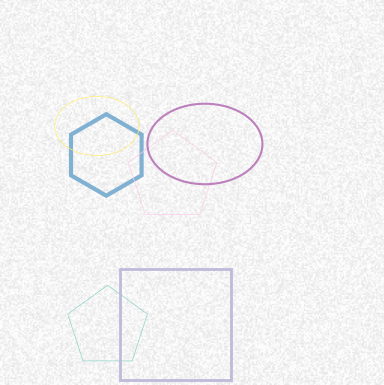[{"shape": "pentagon", "thickness": 0.5, "radius": 0.54, "center": [0.279, 0.151]}, {"shape": "square", "thickness": 2, "radius": 0.72, "center": [0.456, 0.157]}, {"shape": "hexagon", "thickness": 3, "radius": 0.53, "center": [0.276, 0.598]}, {"shape": "pentagon", "thickness": 0.5, "radius": 0.6, "center": [0.448, 0.541]}, {"shape": "oval", "thickness": 1.5, "radius": 0.75, "center": [0.532, 0.626]}, {"shape": "oval", "thickness": 0.5, "radius": 0.55, "center": [0.252, 0.673]}]